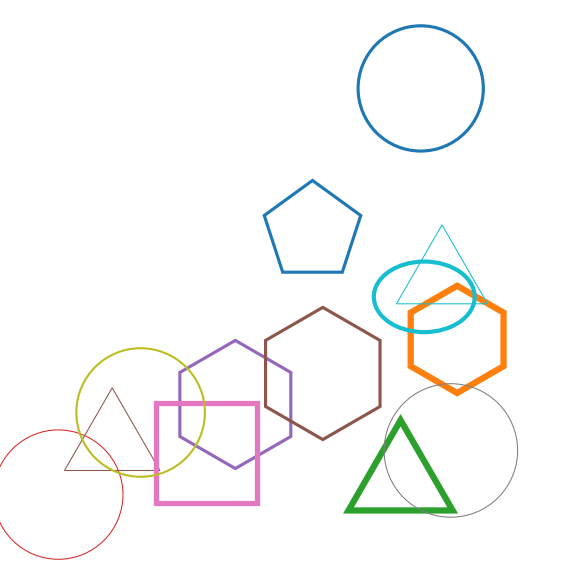[{"shape": "circle", "thickness": 1.5, "radius": 0.54, "center": [0.729, 0.846]}, {"shape": "pentagon", "thickness": 1.5, "radius": 0.44, "center": [0.541, 0.599]}, {"shape": "hexagon", "thickness": 3, "radius": 0.46, "center": [0.792, 0.411]}, {"shape": "triangle", "thickness": 3, "radius": 0.52, "center": [0.694, 0.167]}, {"shape": "circle", "thickness": 0.5, "radius": 0.56, "center": [0.101, 0.143]}, {"shape": "hexagon", "thickness": 1.5, "radius": 0.55, "center": [0.408, 0.299]}, {"shape": "hexagon", "thickness": 1.5, "radius": 0.57, "center": [0.559, 0.352]}, {"shape": "triangle", "thickness": 0.5, "radius": 0.48, "center": [0.194, 0.232]}, {"shape": "square", "thickness": 2.5, "radius": 0.43, "center": [0.358, 0.215]}, {"shape": "circle", "thickness": 0.5, "radius": 0.58, "center": [0.781, 0.219]}, {"shape": "circle", "thickness": 1, "radius": 0.56, "center": [0.243, 0.285]}, {"shape": "oval", "thickness": 2, "radius": 0.44, "center": [0.735, 0.485]}, {"shape": "triangle", "thickness": 0.5, "radius": 0.46, "center": [0.765, 0.519]}]